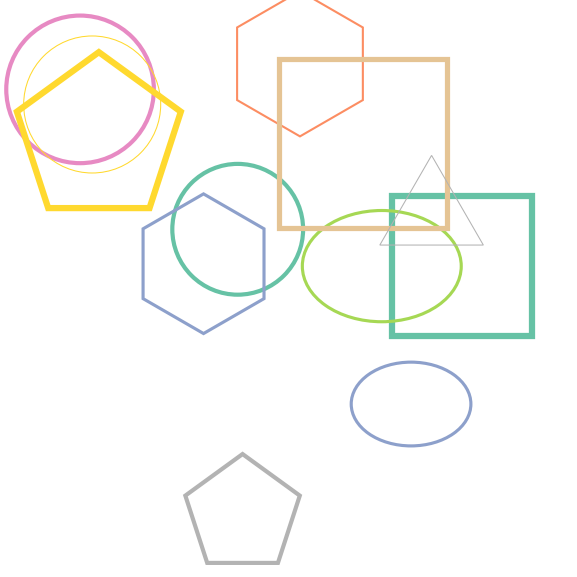[{"shape": "square", "thickness": 3, "radius": 0.61, "center": [0.8, 0.539]}, {"shape": "circle", "thickness": 2, "radius": 0.57, "center": [0.412, 0.602]}, {"shape": "hexagon", "thickness": 1, "radius": 0.63, "center": [0.519, 0.889]}, {"shape": "oval", "thickness": 1.5, "radius": 0.52, "center": [0.712, 0.3]}, {"shape": "hexagon", "thickness": 1.5, "radius": 0.6, "center": [0.352, 0.542]}, {"shape": "circle", "thickness": 2, "radius": 0.64, "center": [0.139, 0.844]}, {"shape": "oval", "thickness": 1.5, "radius": 0.69, "center": [0.661, 0.538]}, {"shape": "circle", "thickness": 0.5, "radius": 0.59, "center": [0.16, 0.818]}, {"shape": "pentagon", "thickness": 3, "radius": 0.75, "center": [0.171, 0.76]}, {"shape": "square", "thickness": 2.5, "radius": 0.73, "center": [0.628, 0.751]}, {"shape": "pentagon", "thickness": 2, "radius": 0.52, "center": [0.42, 0.109]}, {"shape": "triangle", "thickness": 0.5, "radius": 0.52, "center": [0.747, 0.627]}]